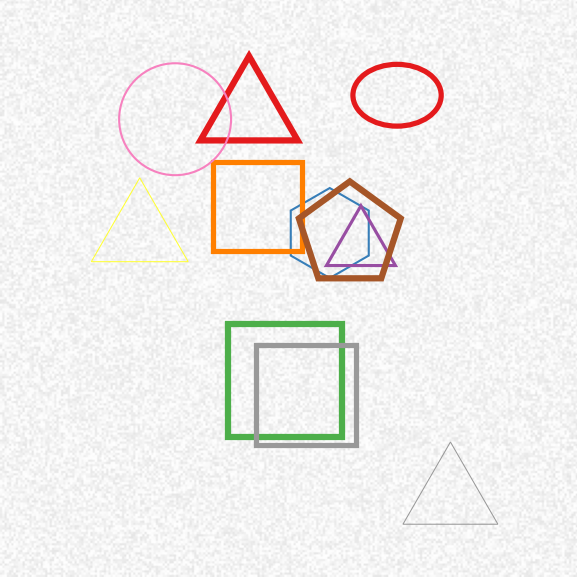[{"shape": "triangle", "thickness": 3, "radius": 0.49, "center": [0.431, 0.805]}, {"shape": "oval", "thickness": 2.5, "radius": 0.38, "center": [0.688, 0.834]}, {"shape": "hexagon", "thickness": 1, "radius": 0.39, "center": [0.571, 0.596]}, {"shape": "square", "thickness": 3, "radius": 0.49, "center": [0.493, 0.34]}, {"shape": "triangle", "thickness": 1.5, "radius": 0.34, "center": [0.625, 0.574]}, {"shape": "square", "thickness": 2.5, "radius": 0.38, "center": [0.445, 0.642]}, {"shape": "triangle", "thickness": 0.5, "radius": 0.48, "center": [0.242, 0.594]}, {"shape": "pentagon", "thickness": 3, "radius": 0.46, "center": [0.606, 0.592]}, {"shape": "circle", "thickness": 1, "radius": 0.48, "center": [0.303, 0.793]}, {"shape": "square", "thickness": 2.5, "radius": 0.43, "center": [0.53, 0.315]}, {"shape": "triangle", "thickness": 0.5, "radius": 0.47, "center": [0.78, 0.139]}]